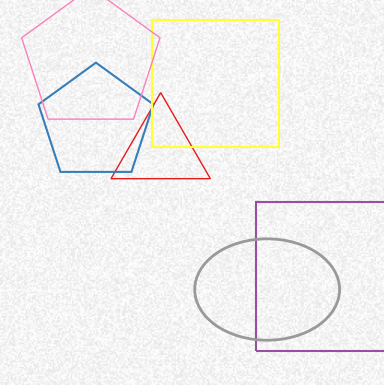[{"shape": "triangle", "thickness": 1, "radius": 0.74, "center": [0.417, 0.61]}, {"shape": "pentagon", "thickness": 1.5, "radius": 0.78, "center": [0.249, 0.68]}, {"shape": "square", "thickness": 1.5, "radius": 0.96, "center": [0.857, 0.282]}, {"shape": "square", "thickness": 1.5, "radius": 0.82, "center": [0.56, 0.783]}, {"shape": "pentagon", "thickness": 1, "radius": 0.94, "center": [0.236, 0.843]}, {"shape": "oval", "thickness": 2, "radius": 0.94, "center": [0.694, 0.248]}]